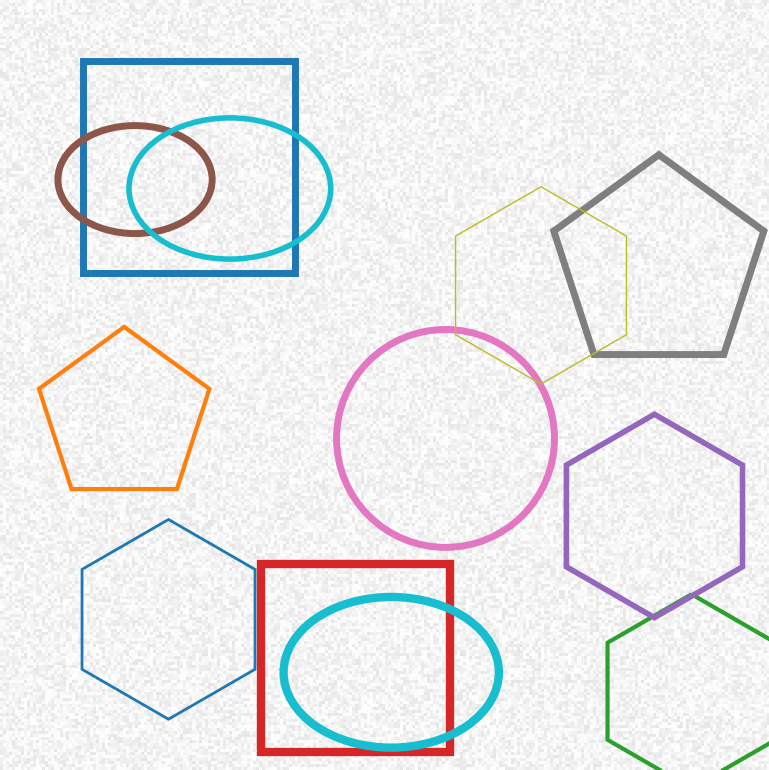[{"shape": "hexagon", "thickness": 1, "radius": 0.65, "center": [0.219, 0.196]}, {"shape": "square", "thickness": 2.5, "radius": 0.69, "center": [0.245, 0.783]}, {"shape": "pentagon", "thickness": 1.5, "radius": 0.58, "center": [0.161, 0.459]}, {"shape": "hexagon", "thickness": 1.5, "radius": 0.63, "center": [0.898, 0.102]}, {"shape": "square", "thickness": 3, "radius": 0.61, "center": [0.461, 0.145]}, {"shape": "hexagon", "thickness": 2, "radius": 0.66, "center": [0.85, 0.33]}, {"shape": "oval", "thickness": 2.5, "radius": 0.5, "center": [0.175, 0.767]}, {"shape": "circle", "thickness": 2.5, "radius": 0.71, "center": [0.579, 0.431]}, {"shape": "pentagon", "thickness": 2.5, "radius": 0.72, "center": [0.856, 0.656]}, {"shape": "hexagon", "thickness": 0.5, "radius": 0.64, "center": [0.703, 0.629]}, {"shape": "oval", "thickness": 3, "radius": 0.7, "center": [0.508, 0.127]}, {"shape": "oval", "thickness": 2, "radius": 0.65, "center": [0.298, 0.755]}]